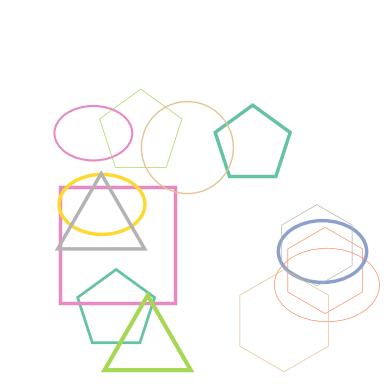[{"shape": "pentagon", "thickness": 2.5, "radius": 0.51, "center": [0.656, 0.624]}, {"shape": "pentagon", "thickness": 2, "radius": 0.53, "center": [0.302, 0.195]}, {"shape": "hexagon", "thickness": 0.5, "radius": 0.56, "center": [0.845, 0.298]}, {"shape": "oval", "thickness": 0.5, "radius": 0.68, "center": [0.849, 0.26]}, {"shape": "oval", "thickness": 2.5, "radius": 0.57, "center": [0.838, 0.347]}, {"shape": "square", "thickness": 2.5, "radius": 0.75, "center": [0.305, 0.364]}, {"shape": "oval", "thickness": 1.5, "radius": 0.51, "center": [0.242, 0.654]}, {"shape": "triangle", "thickness": 3, "radius": 0.65, "center": [0.383, 0.103]}, {"shape": "pentagon", "thickness": 0.5, "radius": 0.56, "center": [0.366, 0.656]}, {"shape": "oval", "thickness": 2.5, "radius": 0.56, "center": [0.265, 0.469]}, {"shape": "hexagon", "thickness": 0.5, "radius": 0.66, "center": [0.738, 0.167]}, {"shape": "circle", "thickness": 1, "radius": 0.6, "center": [0.487, 0.617]}, {"shape": "triangle", "thickness": 2.5, "radius": 0.65, "center": [0.263, 0.419]}, {"shape": "hexagon", "thickness": 0.5, "radius": 0.53, "center": [0.823, 0.363]}]